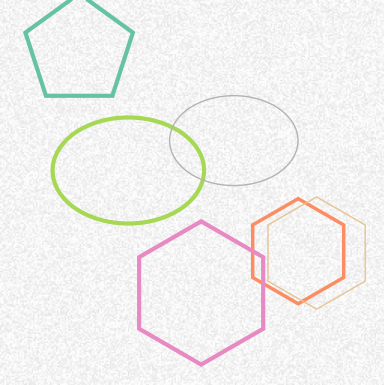[{"shape": "pentagon", "thickness": 3, "radius": 0.73, "center": [0.206, 0.87]}, {"shape": "hexagon", "thickness": 2.5, "radius": 0.68, "center": [0.775, 0.347]}, {"shape": "hexagon", "thickness": 3, "radius": 0.93, "center": [0.522, 0.239]}, {"shape": "oval", "thickness": 3, "radius": 0.98, "center": [0.333, 0.557]}, {"shape": "hexagon", "thickness": 1, "radius": 0.73, "center": [0.822, 0.343]}, {"shape": "oval", "thickness": 1, "radius": 0.83, "center": [0.607, 0.635]}]